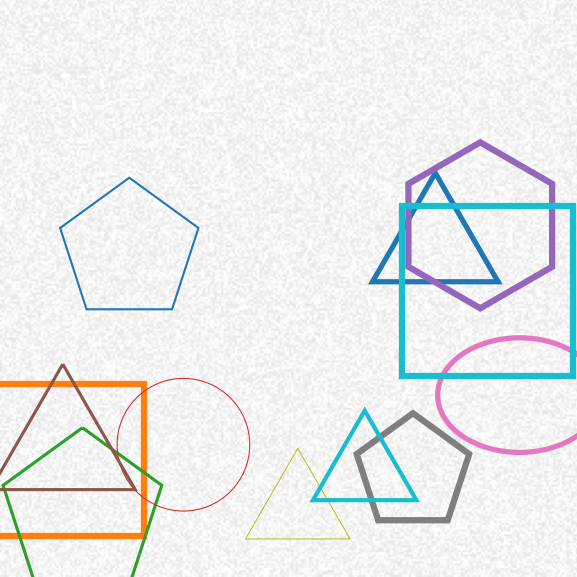[{"shape": "pentagon", "thickness": 1, "radius": 0.63, "center": [0.224, 0.565]}, {"shape": "triangle", "thickness": 2.5, "radius": 0.63, "center": [0.754, 0.574]}, {"shape": "square", "thickness": 3, "radius": 0.66, "center": [0.118, 0.202]}, {"shape": "pentagon", "thickness": 1.5, "radius": 0.72, "center": [0.143, 0.114]}, {"shape": "circle", "thickness": 0.5, "radius": 0.57, "center": [0.318, 0.229]}, {"shape": "hexagon", "thickness": 3, "radius": 0.72, "center": [0.832, 0.609]}, {"shape": "triangle", "thickness": 1.5, "radius": 0.72, "center": [0.109, 0.224]}, {"shape": "oval", "thickness": 2.5, "radius": 0.71, "center": [0.9, 0.315]}, {"shape": "pentagon", "thickness": 3, "radius": 0.51, "center": [0.715, 0.181]}, {"shape": "triangle", "thickness": 0.5, "radius": 0.52, "center": [0.516, 0.118]}, {"shape": "square", "thickness": 3, "radius": 0.74, "center": [0.844, 0.495]}, {"shape": "triangle", "thickness": 2, "radius": 0.52, "center": [0.632, 0.185]}]